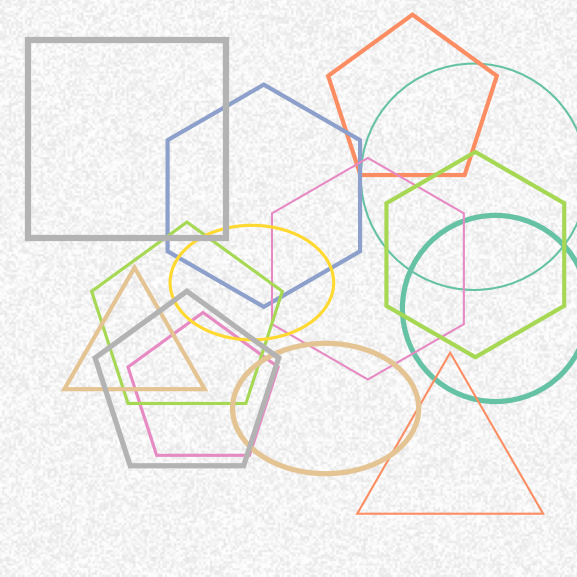[{"shape": "circle", "thickness": 2.5, "radius": 0.81, "center": [0.858, 0.465]}, {"shape": "circle", "thickness": 1, "radius": 0.98, "center": [0.821, 0.693]}, {"shape": "triangle", "thickness": 1, "radius": 0.93, "center": [0.78, 0.203]}, {"shape": "pentagon", "thickness": 2, "radius": 0.77, "center": [0.714, 0.82]}, {"shape": "hexagon", "thickness": 2, "radius": 0.96, "center": [0.457, 0.66]}, {"shape": "hexagon", "thickness": 1, "radius": 0.96, "center": [0.637, 0.534]}, {"shape": "pentagon", "thickness": 1.5, "radius": 0.68, "center": [0.352, 0.321]}, {"shape": "pentagon", "thickness": 1.5, "radius": 0.87, "center": [0.324, 0.441]}, {"shape": "hexagon", "thickness": 2, "radius": 0.89, "center": [0.823, 0.558]}, {"shape": "oval", "thickness": 1.5, "radius": 0.71, "center": [0.436, 0.51]}, {"shape": "triangle", "thickness": 2, "radius": 0.7, "center": [0.233, 0.395]}, {"shape": "oval", "thickness": 2.5, "radius": 0.81, "center": [0.564, 0.292]}, {"shape": "pentagon", "thickness": 2.5, "radius": 0.84, "center": [0.324, 0.328]}, {"shape": "square", "thickness": 3, "radius": 0.86, "center": [0.22, 0.758]}]